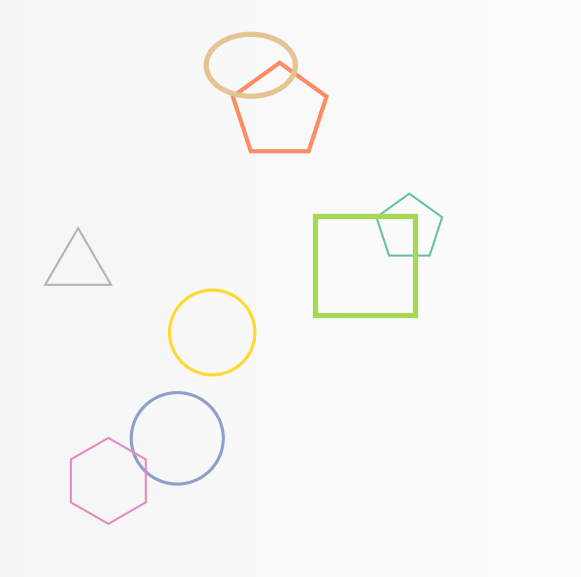[{"shape": "pentagon", "thickness": 1, "radius": 0.3, "center": [0.704, 0.605]}, {"shape": "pentagon", "thickness": 2, "radius": 0.42, "center": [0.481, 0.806]}, {"shape": "circle", "thickness": 1.5, "radius": 0.4, "center": [0.305, 0.24]}, {"shape": "hexagon", "thickness": 1, "radius": 0.37, "center": [0.186, 0.166]}, {"shape": "square", "thickness": 2.5, "radius": 0.43, "center": [0.628, 0.54]}, {"shape": "circle", "thickness": 1.5, "radius": 0.37, "center": [0.365, 0.423]}, {"shape": "oval", "thickness": 2.5, "radius": 0.38, "center": [0.432, 0.886]}, {"shape": "triangle", "thickness": 1, "radius": 0.33, "center": [0.134, 0.539]}]